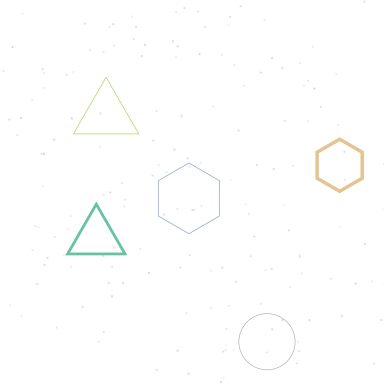[{"shape": "triangle", "thickness": 2, "radius": 0.43, "center": [0.25, 0.383]}, {"shape": "hexagon", "thickness": 0.5, "radius": 0.46, "center": [0.491, 0.485]}, {"shape": "triangle", "thickness": 0.5, "radius": 0.49, "center": [0.276, 0.701]}, {"shape": "hexagon", "thickness": 2.5, "radius": 0.34, "center": [0.882, 0.571]}, {"shape": "circle", "thickness": 0.5, "radius": 0.37, "center": [0.693, 0.112]}]